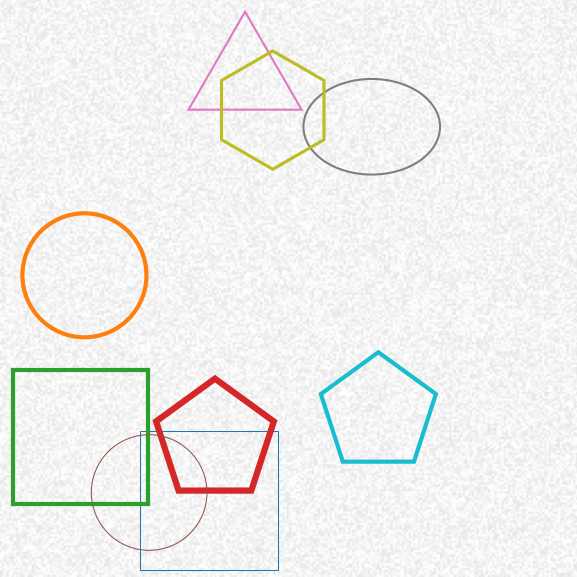[{"shape": "square", "thickness": 0.5, "radius": 0.6, "center": [0.362, 0.132]}, {"shape": "circle", "thickness": 2, "radius": 0.54, "center": [0.146, 0.522]}, {"shape": "square", "thickness": 2, "radius": 0.58, "center": [0.14, 0.243]}, {"shape": "pentagon", "thickness": 3, "radius": 0.54, "center": [0.372, 0.236]}, {"shape": "circle", "thickness": 0.5, "radius": 0.5, "center": [0.258, 0.146]}, {"shape": "triangle", "thickness": 1, "radius": 0.57, "center": [0.424, 0.866]}, {"shape": "oval", "thickness": 1, "radius": 0.59, "center": [0.644, 0.78]}, {"shape": "hexagon", "thickness": 1.5, "radius": 0.51, "center": [0.472, 0.808]}, {"shape": "pentagon", "thickness": 2, "radius": 0.52, "center": [0.655, 0.284]}]